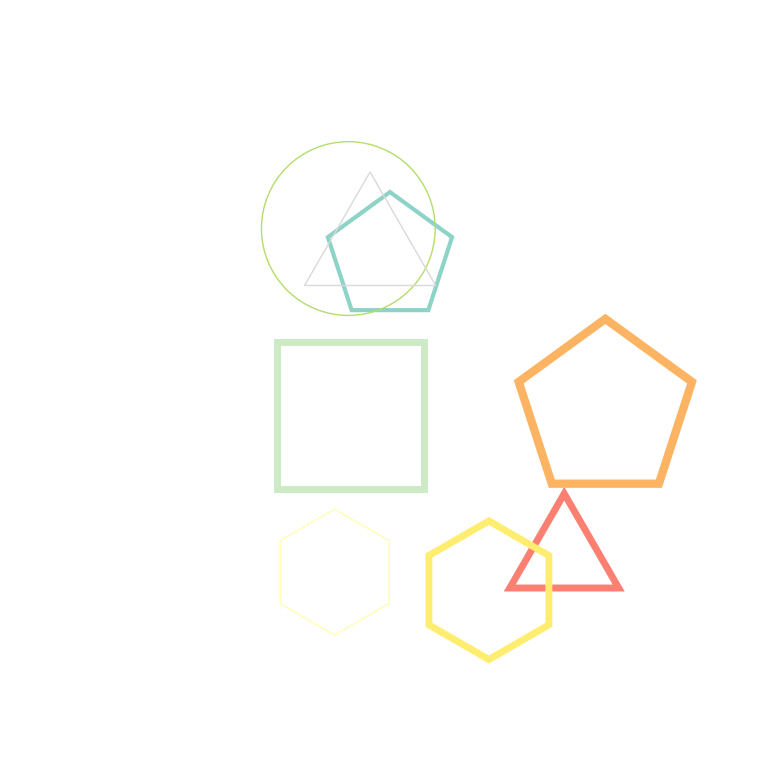[{"shape": "pentagon", "thickness": 1.5, "radius": 0.42, "center": [0.506, 0.666]}, {"shape": "hexagon", "thickness": 0.5, "radius": 0.41, "center": [0.435, 0.257]}, {"shape": "triangle", "thickness": 2.5, "radius": 0.41, "center": [0.733, 0.277]}, {"shape": "pentagon", "thickness": 3, "radius": 0.59, "center": [0.786, 0.468]}, {"shape": "circle", "thickness": 0.5, "radius": 0.56, "center": [0.452, 0.703]}, {"shape": "triangle", "thickness": 0.5, "radius": 0.49, "center": [0.481, 0.678]}, {"shape": "square", "thickness": 2.5, "radius": 0.48, "center": [0.455, 0.46]}, {"shape": "hexagon", "thickness": 2.5, "radius": 0.45, "center": [0.635, 0.233]}]